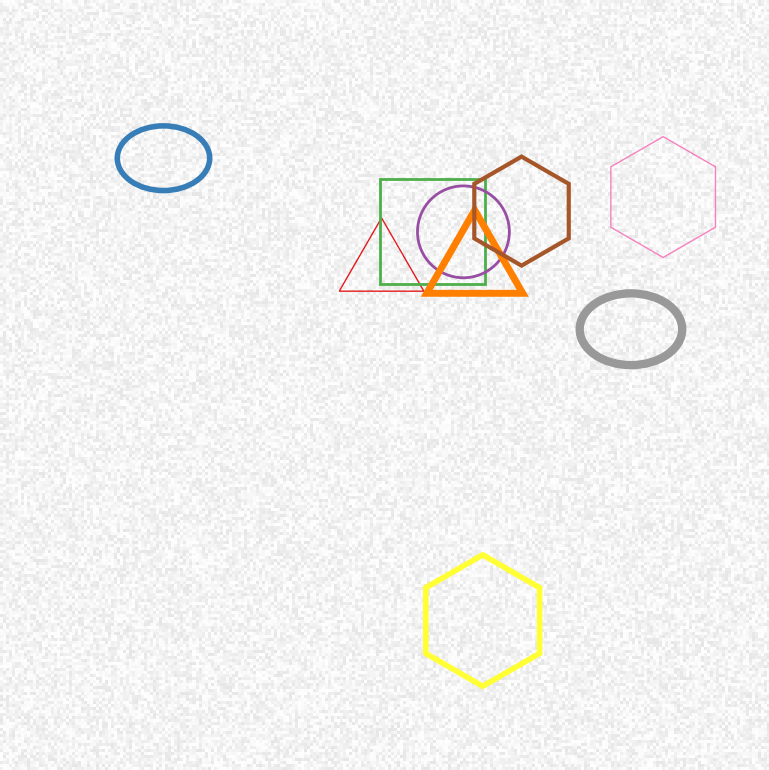[{"shape": "triangle", "thickness": 0.5, "radius": 0.32, "center": [0.496, 0.654]}, {"shape": "oval", "thickness": 2, "radius": 0.3, "center": [0.212, 0.795]}, {"shape": "square", "thickness": 1, "radius": 0.34, "center": [0.562, 0.699]}, {"shape": "circle", "thickness": 1, "radius": 0.3, "center": [0.602, 0.699]}, {"shape": "triangle", "thickness": 2.5, "radius": 0.36, "center": [0.617, 0.655]}, {"shape": "hexagon", "thickness": 2, "radius": 0.43, "center": [0.627, 0.194]}, {"shape": "hexagon", "thickness": 1.5, "radius": 0.35, "center": [0.677, 0.726]}, {"shape": "hexagon", "thickness": 0.5, "radius": 0.39, "center": [0.861, 0.744]}, {"shape": "oval", "thickness": 3, "radius": 0.33, "center": [0.819, 0.572]}]